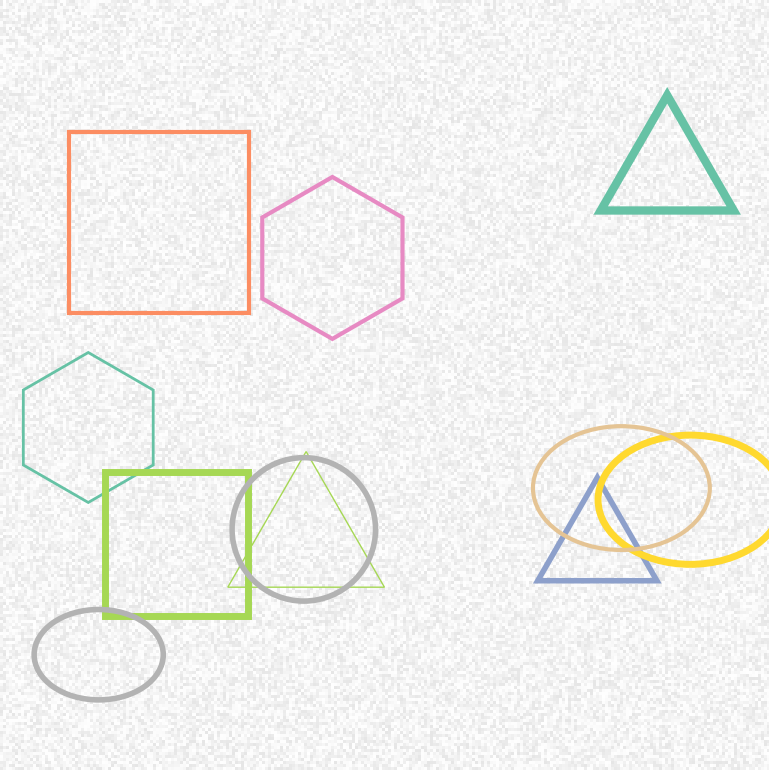[{"shape": "triangle", "thickness": 3, "radius": 0.5, "center": [0.867, 0.777]}, {"shape": "hexagon", "thickness": 1, "radius": 0.49, "center": [0.115, 0.445]}, {"shape": "square", "thickness": 1.5, "radius": 0.59, "center": [0.207, 0.711]}, {"shape": "triangle", "thickness": 2, "radius": 0.45, "center": [0.776, 0.29]}, {"shape": "hexagon", "thickness": 1.5, "radius": 0.53, "center": [0.432, 0.665]}, {"shape": "triangle", "thickness": 0.5, "radius": 0.59, "center": [0.398, 0.296]}, {"shape": "square", "thickness": 2.5, "radius": 0.47, "center": [0.229, 0.294]}, {"shape": "oval", "thickness": 2.5, "radius": 0.6, "center": [0.897, 0.351]}, {"shape": "oval", "thickness": 1.5, "radius": 0.57, "center": [0.807, 0.366]}, {"shape": "circle", "thickness": 2, "radius": 0.47, "center": [0.395, 0.313]}, {"shape": "oval", "thickness": 2, "radius": 0.42, "center": [0.128, 0.15]}]